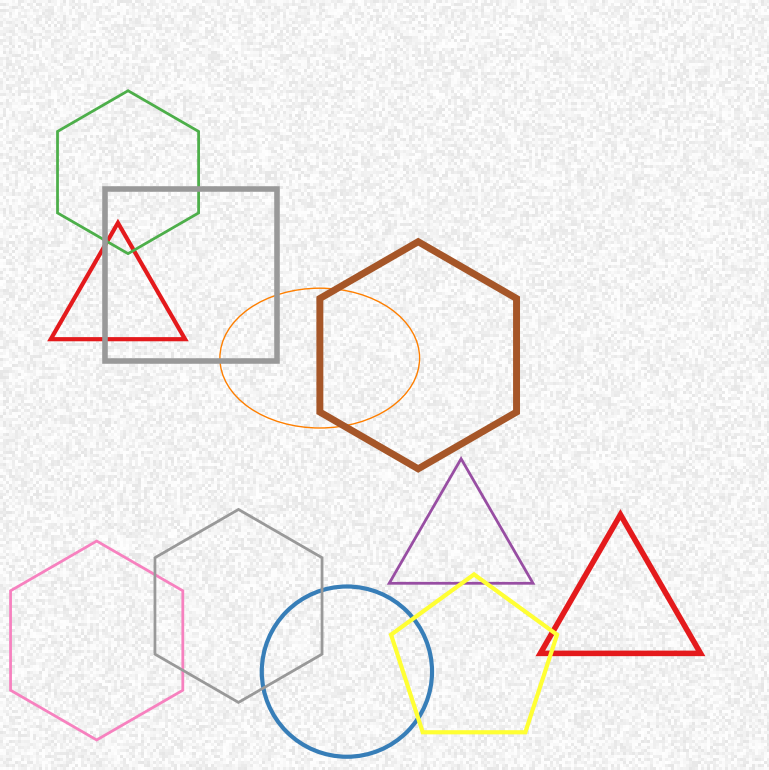[{"shape": "triangle", "thickness": 1.5, "radius": 0.5, "center": [0.153, 0.61]}, {"shape": "triangle", "thickness": 2, "radius": 0.6, "center": [0.806, 0.212]}, {"shape": "circle", "thickness": 1.5, "radius": 0.55, "center": [0.451, 0.128]}, {"shape": "hexagon", "thickness": 1, "radius": 0.53, "center": [0.166, 0.776]}, {"shape": "triangle", "thickness": 1, "radius": 0.54, "center": [0.599, 0.296]}, {"shape": "oval", "thickness": 0.5, "radius": 0.65, "center": [0.415, 0.535]}, {"shape": "pentagon", "thickness": 1.5, "radius": 0.57, "center": [0.616, 0.141]}, {"shape": "hexagon", "thickness": 2.5, "radius": 0.74, "center": [0.543, 0.539]}, {"shape": "hexagon", "thickness": 1, "radius": 0.65, "center": [0.126, 0.168]}, {"shape": "hexagon", "thickness": 1, "radius": 0.63, "center": [0.31, 0.213]}, {"shape": "square", "thickness": 2, "radius": 0.56, "center": [0.248, 0.643]}]